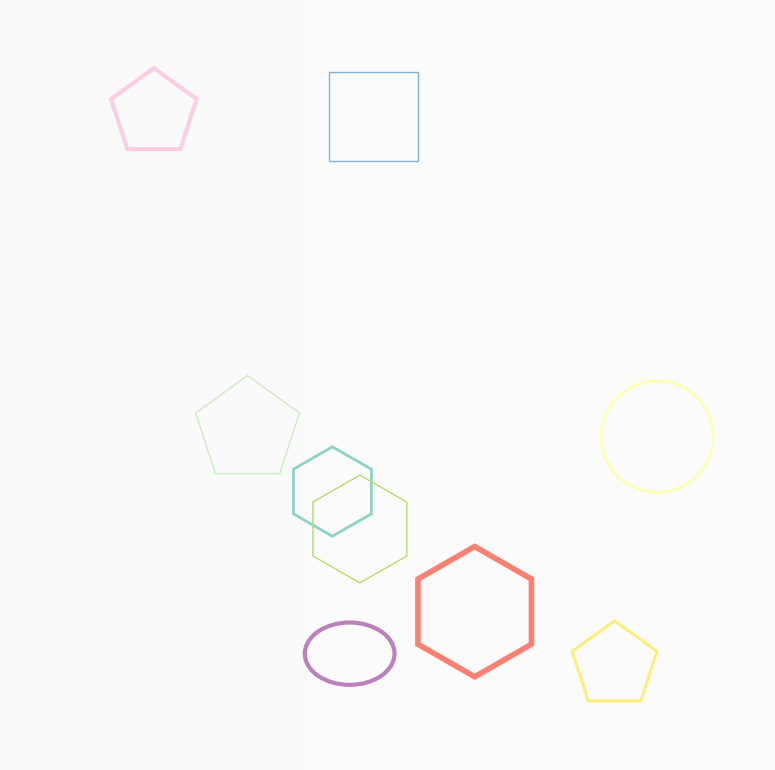[{"shape": "hexagon", "thickness": 1, "radius": 0.29, "center": [0.429, 0.362]}, {"shape": "circle", "thickness": 1, "radius": 0.36, "center": [0.848, 0.433]}, {"shape": "hexagon", "thickness": 2, "radius": 0.42, "center": [0.613, 0.206]}, {"shape": "square", "thickness": 0.5, "radius": 0.29, "center": [0.482, 0.849]}, {"shape": "hexagon", "thickness": 0.5, "radius": 0.35, "center": [0.464, 0.313]}, {"shape": "pentagon", "thickness": 1.5, "radius": 0.29, "center": [0.198, 0.853]}, {"shape": "oval", "thickness": 1.5, "radius": 0.29, "center": [0.451, 0.151]}, {"shape": "pentagon", "thickness": 0.5, "radius": 0.35, "center": [0.319, 0.442]}, {"shape": "pentagon", "thickness": 1, "radius": 0.29, "center": [0.793, 0.136]}]